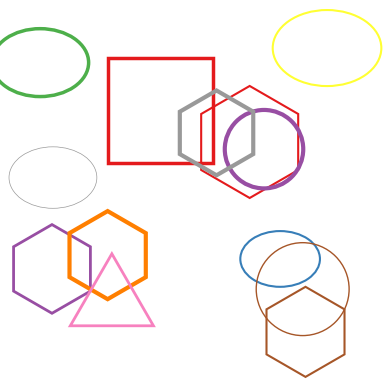[{"shape": "hexagon", "thickness": 1.5, "radius": 0.73, "center": [0.649, 0.631]}, {"shape": "square", "thickness": 2.5, "radius": 0.68, "center": [0.418, 0.713]}, {"shape": "oval", "thickness": 1.5, "radius": 0.52, "center": [0.728, 0.327]}, {"shape": "oval", "thickness": 2.5, "radius": 0.63, "center": [0.104, 0.837]}, {"shape": "hexagon", "thickness": 2, "radius": 0.58, "center": [0.135, 0.301]}, {"shape": "circle", "thickness": 3, "radius": 0.51, "center": [0.686, 0.613]}, {"shape": "hexagon", "thickness": 3, "radius": 0.57, "center": [0.28, 0.337]}, {"shape": "oval", "thickness": 1.5, "radius": 0.71, "center": [0.849, 0.875]}, {"shape": "circle", "thickness": 1, "radius": 0.6, "center": [0.786, 0.249]}, {"shape": "hexagon", "thickness": 1.5, "radius": 0.58, "center": [0.794, 0.138]}, {"shape": "triangle", "thickness": 2, "radius": 0.62, "center": [0.291, 0.216]}, {"shape": "hexagon", "thickness": 3, "radius": 0.55, "center": [0.562, 0.655]}, {"shape": "oval", "thickness": 0.5, "radius": 0.57, "center": [0.137, 0.539]}]